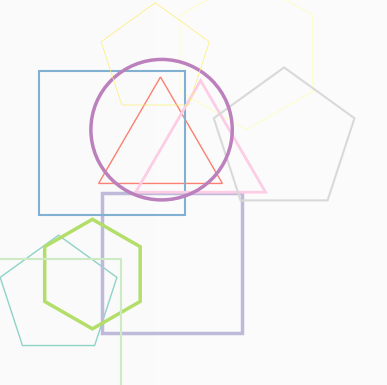[{"shape": "pentagon", "thickness": 1, "radius": 0.79, "center": [0.151, 0.231]}, {"shape": "hexagon", "thickness": 0.5, "radius": 0.99, "center": [0.636, 0.861]}, {"shape": "square", "thickness": 2.5, "radius": 0.9, "center": [0.443, 0.317]}, {"shape": "triangle", "thickness": 1, "radius": 0.92, "center": [0.414, 0.616]}, {"shape": "square", "thickness": 1.5, "radius": 0.94, "center": [0.288, 0.629]}, {"shape": "hexagon", "thickness": 2.5, "radius": 0.71, "center": [0.239, 0.288]}, {"shape": "triangle", "thickness": 2, "radius": 0.97, "center": [0.518, 0.597]}, {"shape": "pentagon", "thickness": 1.5, "radius": 0.95, "center": [0.733, 0.634]}, {"shape": "circle", "thickness": 2.5, "radius": 0.91, "center": [0.417, 0.663]}, {"shape": "square", "thickness": 1.5, "radius": 0.93, "center": [0.126, 0.141]}, {"shape": "pentagon", "thickness": 0.5, "radius": 0.73, "center": [0.401, 0.846]}]